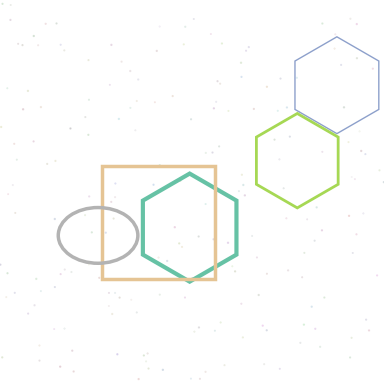[{"shape": "hexagon", "thickness": 3, "radius": 0.7, "center": [0.493, 0.409]}, {"shape": "hexagon", "thickness": 1, "radius": 0.63, "center": [0.875, 0.779]}, {"shape": "hexagon", "thickness": 2, "radius": 0.61, "center": [0.772, 0.583]}, {"shape": "square", "thickness": 2.5, "radius": 0.74, "center": [0.412, 0.422]}, {"shape": "oval", "thickness": 2.5, "radius": 0.52, "center": [0.255, 0.389]}]